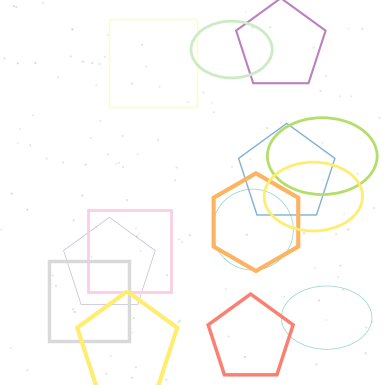[{"shape": "oval", "thickness": 0.5, "radius": 0.59, "center": [0.848, 0.175]}, {"shape": "circle", "thickness": 0.5, "radius": 0.53, "center": [0.657, 0.404]}, {"shape": "square", "thickness": 1, "radius": 0.57, "center": [0.396, 0.837]}, {"shape": "pentagon", "thickness": 0.5, "radius": 0.63, "center": [0.284, 0.31]}, {"shape": "pentagon", "thickness": 2.5, "radius": 0.58, "center": [0.651, 0.12]}, {"shape": "pentagon", "thickness": 1, "radius": 0.66, "center": [0.745, 0.548]}, {"shape": "hexagon", "thickness": 3, "radius": 0.63, "center": [0.665, 0.423]}, {"shape": "oval", "thickness": 2, "radius": 0.71, "center": [0.837, 0.594]}, {"shape": "square", "thickness": 2, "radius": 0.54, "center": [0.337, 0.348]}, {"shape": "square", "thickness": 2.5, "radius": 0.52, "center": [0.231, 0.219]}, {"shape": "pentagon", "thickness": 1.5, "radius": 0.61, "center": [0.73, 0.883]}, {"shape": "oval", "thickness": 2, "radius": 0.53, "center": [0.602, 0.871]}, {"shape": "oval", "thickness": 2, "radius": 0.64, "center": [0.814, 0.489]}, {"shape": "pentagon", "thickness": 3, "radius": 0.68, "center": [0.33, 0.107]}]